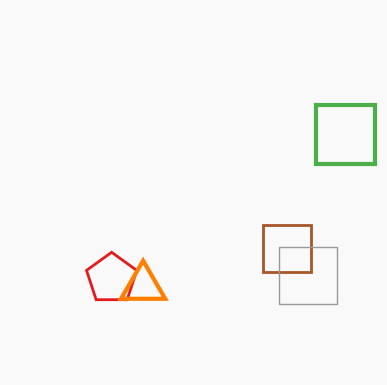[{"shape": "pentagon", "thickness": 2, "radius": 0.34, "center": [0.288, 0.277]}, {"shape": "square", "thickness": 3, "radius": 0.38, "center": [0.892, 0.652]}, {"shape": "triangle", "thickness": 3, "radius": 0.33, "center": [0.369, 0.257]}, {"shape": "square", "thickness": 2, "radius": 0.31, "center": [0.74, 0.354]}, {"shape": "square", "thickness": 1, "radius": 0.37, "center": [0.794, 0.284]}]